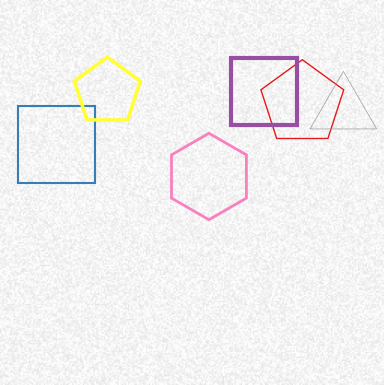[{"shape": "pentagon", "thickness": 1, "radius": 0.57, "center": [0.785, 0.732]}, {"shape": "square", "thickness": 1.5, "radius": 0.5, "center": [0.148, 0.626]}, {"shape": "square", "thickness": 3, "radius": 0.43, "center": [0.685, 0.762]}, {"shape": "pentagon", "thickness": 2.5, "radius": 0.45, "center": [0.279, 0.761]}, {"shape": "hexagon", "thickness": 2, "radius": 0.56, "center": [0.543, 0.542]}, {"shape": "triangle", "thickness": 0.5, "radius": 0.5, "center": [0.892, 0.715]}]